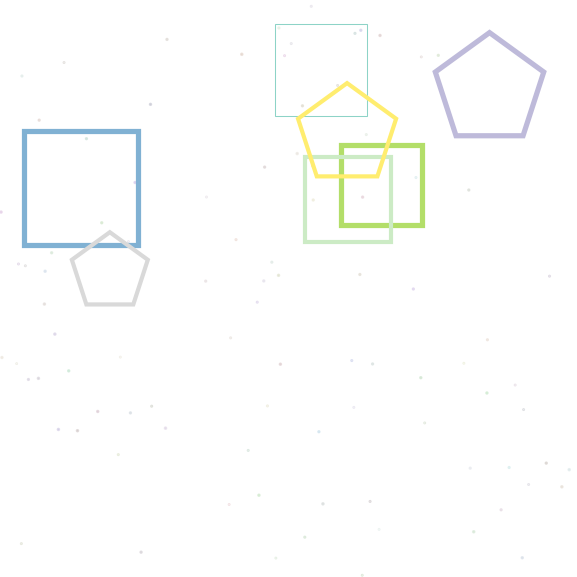[{"shape": "square", "thickness": 0.5, "radius": 0.4, "center": [0.555, 0.879]}, {"shape": "pentagon", "thickness": 2.5, "radius": 0.49, "center": [0.848, 0.844]}, {"shape": "square", "thickness": 2.5, "radius": 0.49, "center": [0.14, 0.674]}, {"shape": "square", "thickness": 2.5, "radius": 0.35, "center": [0.661, 0.678]}, {"shape": "pentagon", "thickness": 2, "radius": 0.35, "center": [0.19, 0.528]}, {"shape": "square", "thickness": 2, "radius": 0.37, "center": [0.603, 0.654]}, {"shape": "pentagon", "thickness": 2, "radius": 0.45, "center": [0.601, 0.766]}]